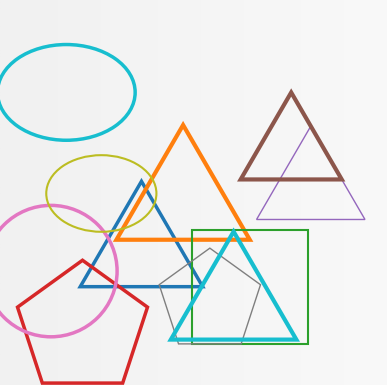[{"shape": "triangle", "thickness": 2.5, "radius": 0.91, "center": [0.365, 0.347]}, {"shape": "triangle", "thickness": 3, "radius": 0.99, "center": [0.473, 0.477]}, {"shape": "square", "thickness": 1.5, "radius": 0.74, "center": [0.645, 0.255]}, {"shape": "pentagon", "thickness": 2.5, "radius": 0.88, "center": [0.213, 0.148]}, {"shape": "triangle", "thickness": 1, "radius": 0.81, "center": [0.802, 0.511]}, {"shape": "triangle", "thickness": 3, "radius": 0.75, "center": [0.751, 0.609]}, {"shape": "circle", "thickness": 2.5, "radius": 0.85, "center": [0.132, 0.296]}, {"shape": "pentagon", "thickness": 1, "radius": 0.69, "center": [0.542, 0.218]}, {"shape": "oval", "thickness": 1.5, "radius": 0.71, "center": [0.262, 0.497]}, {"shape": "triangle", "thickness": 3, "radius": 0.94, "center": [0.603, 0.211]}, {"shape": "oval", "thickness": 2.5, "radius": 0.89, "center": [0.171, 0.76]}]